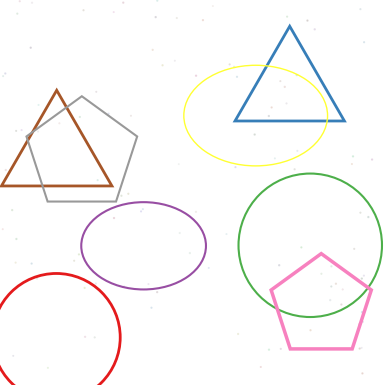[{"shape": "circle", "thickness": 2, "radius": 0.83, "center": [0.146, 0.124]}, {"shape": "triangle", "thickness": 2, "radius": 0.82, "center": [0.753, 0.768]}, {"shape": "circle", "thickness": 1.5, "radius": 0.93, "center": [0.806, 0.363]}, {"shape": "oval", "thickness": 1.5, "radius": 0.81, "center": [0.373, 0.362]}, {"shape": "oval", "thickness": 1, "radius": 0.93, "center": [0.664, 0.7]}, {"shape": "triangle", "thickness": 2, "radius": 0.83, "center": [0.147, 0.6]}, {"shape": "pentagon", "thickness": 2.5, "radius": 0.68, "center": [0.834, 0.204]}, {"shape": "pentagon", "thickness": 1.5, "radius": 0.76, "center": [0.213, 0.599]}]